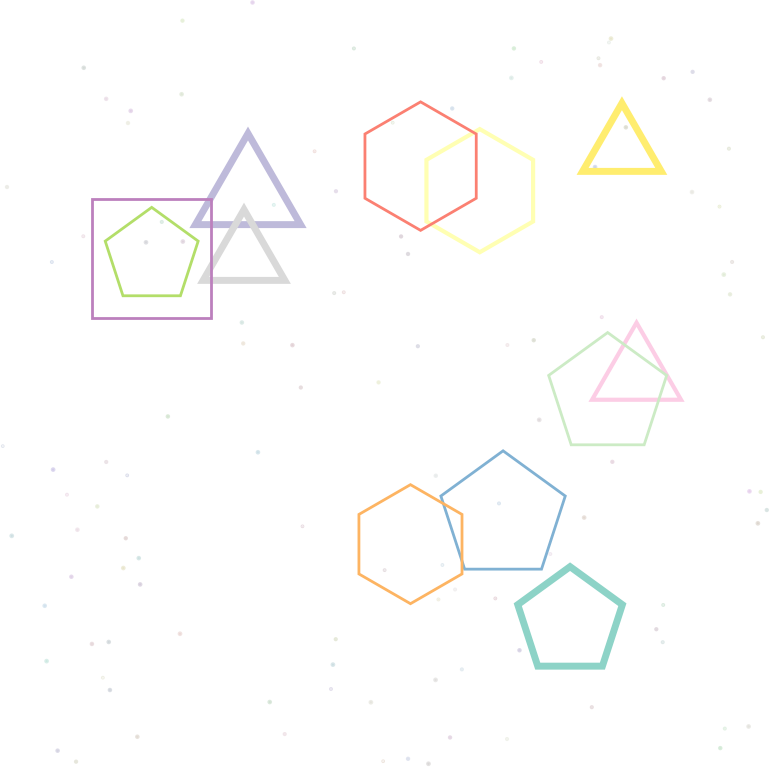[{"shape": "pentagon", "thickness": 2.5, "radius": 0.36, "center": [0.74, 0.193]}, {"shape": "hexagon", "thickness": 1.5, "radius": 0.4, "center": [0.623, 0.752]}, {"shape": "triangle", "thickness": 2.5, "radius": 0.39, "center": [0.322, 0.748]}, {"shape": "hexagon", "thickness": 1, "radius": 0.42, "center": [0.546, 0.784]}, {"shape": "pentagon", "thickness": 1, "radius": 0.42, "center": [0.653, 0.33]}, {"shape": "hexagon", "thickness": 1, "radius": 0.39, "center": [0.533, 0.293]}, {"shape": "pentagon", "thickness": 1, "radius": 0.32, "center": [0.197, 0.667]}, {"shape": "triangle", "thickness": 1.5, "radius": 0.33, "center": [0.827, 0.514]}, {"shape": "triangle", "thickness": 2.5, "radius": 0.31, "center": [0.317, 0.667]}, {"shape": "square", "thickness": 1, "radius": 0.39, "center": [0.197, 0.664]}, {"shape": "pentagon", "thickness": 1, "radius": 0.4, "center": [0.789, 0.488]}, {"shape": "triangle", "thickness": 2.5, "radius": 0.3, "center": [0.808, 0.807]}]